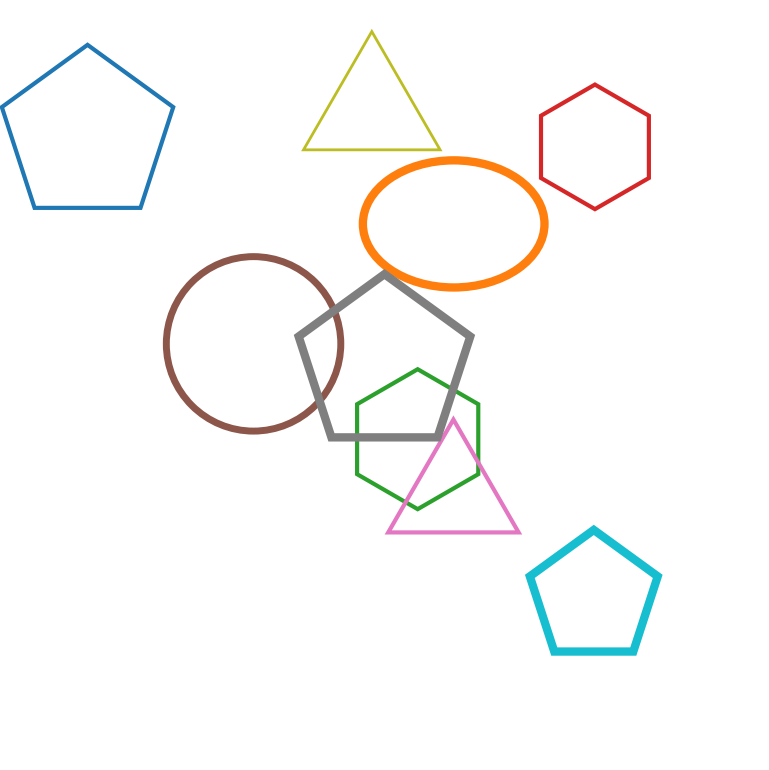[{"shape": "pentagon", "thickness": 1.5, "radius": 0.59, "center": [0.114, 0.825]}, {"shape": "oval", "thickness": 3, "radius": 0.59, "center": [0.589, 0.709]}, {"shape": "hexagon", "thickness": 1.5, "radius": 0.45, "center": [0.542, 0.43]}, {"shape": "hexagon", "thickness": 1.5, "radius": 0.4, "center": [0.773, 0.809]}, {"shape": "circle", "thickness": 2.5, "radius": 0.57, "center": [0.329, 0.553]}, {"shape": "triangle", "thickness": 1.5, "radius": 0.49, "center": [0.589, 0.357]}, {"shape": "pentagon", "thickness": 3, "radius": 0.59, "center": [0.499, 0.527]}, {"shape": "triangle", "thickness": 1, "radius": 0.51, "center": [0.483, 0.857]}, {"shape": "pentagon", "thickness": 3, "radius": 0.44, "center": [0.771, 0.224]}]